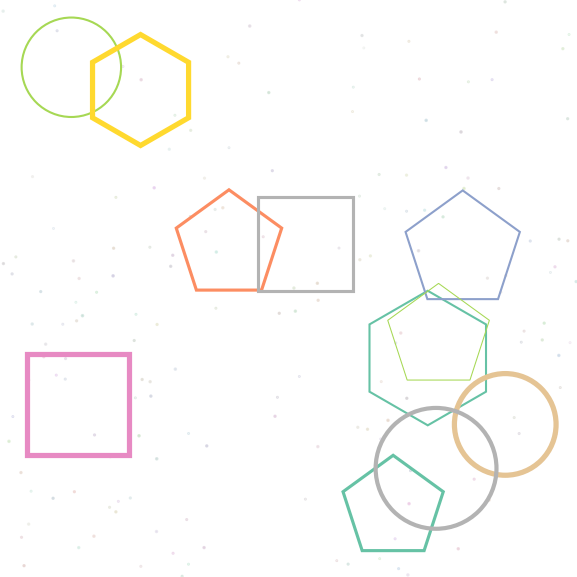[{"shape": "hexagon", "thickness": 1, "radius": 0.58, "center": [0.741, 0.379]}, {"shape": "pentagon", "thickness": 1.5, "radius": 0.46, "center": [0.681, 0.119]}, {"shape": "pentagon", "thickness": 1.5, "radius": 0.48, "center": [0.396, 0.574]}, {"shape": "pentagon", "thickness": 1, "radius": 0.52, "center": [0.801, 0.565]}, {"shape": "square", "thickness": 2.5, "radius": 0.44, "center": [0.135, 0.299]}, {"shape": "circle", "thickness": 1, "radius": 0.43, "center": [0.124, 0.883]}, {"shape": "pentagon", "thickness": 0.5, "radius": 0.46, "center": [0.759, 0.416]}, {"shape": "hexagon", "thickness": 2.5, "radius": 0.48, "center": [0.243, 0.843]}, {"shape": "circle", "thickness": 2.5, "radius": 0.44, "center": [0.875, 0.264]}, {"shape": "square", "thickness": 1.5, "radius": 0.41, "center": [0.529, 0.576]}, {"shape": "circle", "thickness": 2, "radius": 0.52, "center": [0.755, 0.188]}]